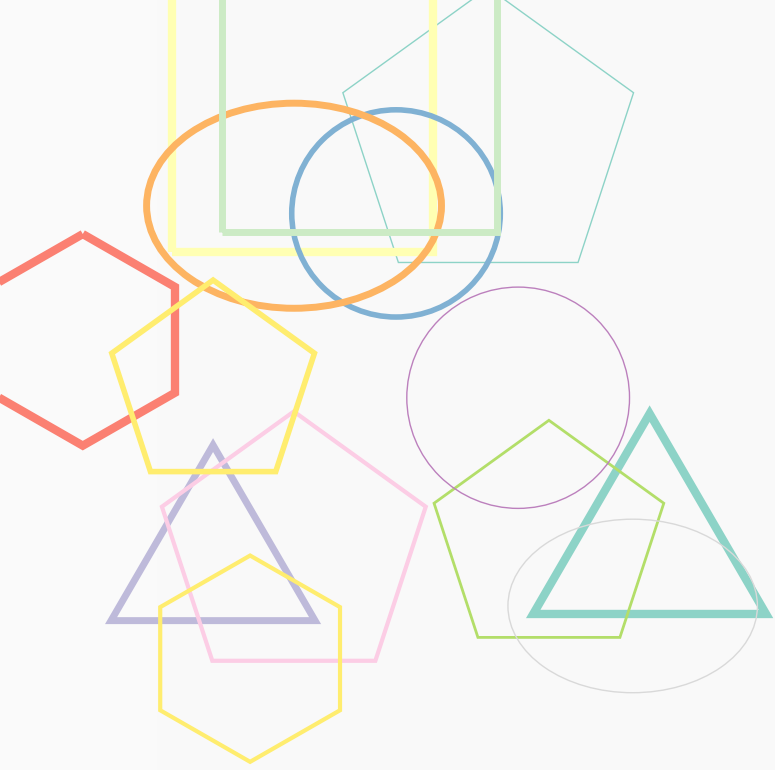[{"shape": "pentagon", "thickness": 0.5, "radius": 0.99, "center": [0.63, 0.819]}, {"shape": "triangle", "thickness": 3, "radius": 0.87, "center": [0.838, 0.289]}, {"shape": "square", "thickness": 3, "radius": 0.84, "center": [0.391, 0.841]}, {"shape": "triangle", "thickness": 2.5, "radius": 0.76, "center": [0.275, 0.27]}, {"shape": "hexagon", "thickness": 3, "radius": 0.69, "center": [0.107, 0.559]}, {"shape": "circle", "thickness": 2, "radius": 0.67, "center": [0.511, 0.723]}, {"shape": "oval", "thickness": 2.5, "radius": 0.95, "center": [0.379, 0.733]}, {"shape": "pentagon", "thickness": 1, "radius": 0.78, "center": [0.708, 0.298]}, {"shape": "pentagon", "thickness": 1.5, "radius": 0.89, "center": [0.379, 0.287]}, {"shape": "oval", "thickness": 0.5, "radius": 0.8, "center": [0.816, 0.213]}, {"shape": "circle", "thickness": 0.5, "radius": 0.72, "center": [0.669, 0.483]}, {"shape": "square", "thickness": 2.5, "radius": 0.89, "center": [0.464, 0.877]}, {"shape": "pentagon", "thickness": 2, "radius": 0.69, "center": [0.275, 0.499]}, {"shape": "hexagon", "thickness": 1.5, "radius": 0.67, "center": [0.323, 0.145]}]